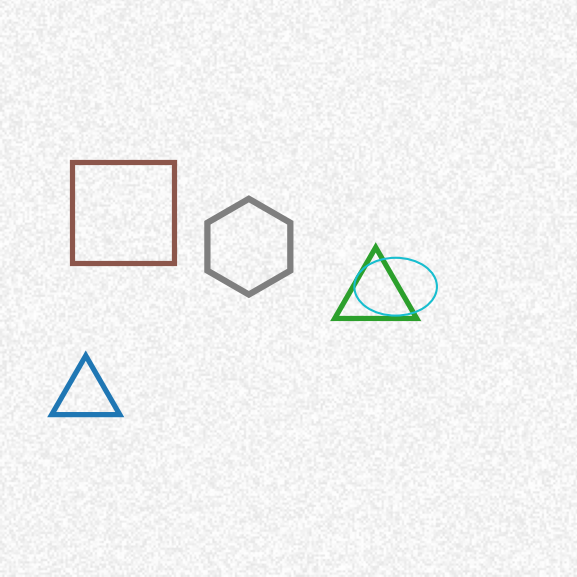[{"shape": "triangle", "thickness": 2.5, "radius": 0.34, "center": [0.148, 0.315]}, {"shape": "triangle", "thickness": 2.5, "radius": 0.41, "center": [0.651, 0.489]}, {"shape": "square", "thickness": 2.5, "radius": 0.44, "center": [0.213, 0.631]}, {"shape": "hexagon", "thickness": 3, "radius": 0.41, "center": [0.431, 0.572]}, {"shape": "oval", "thickness": 1, "radius": 0.36, "center": [0.685, 0.503]}]